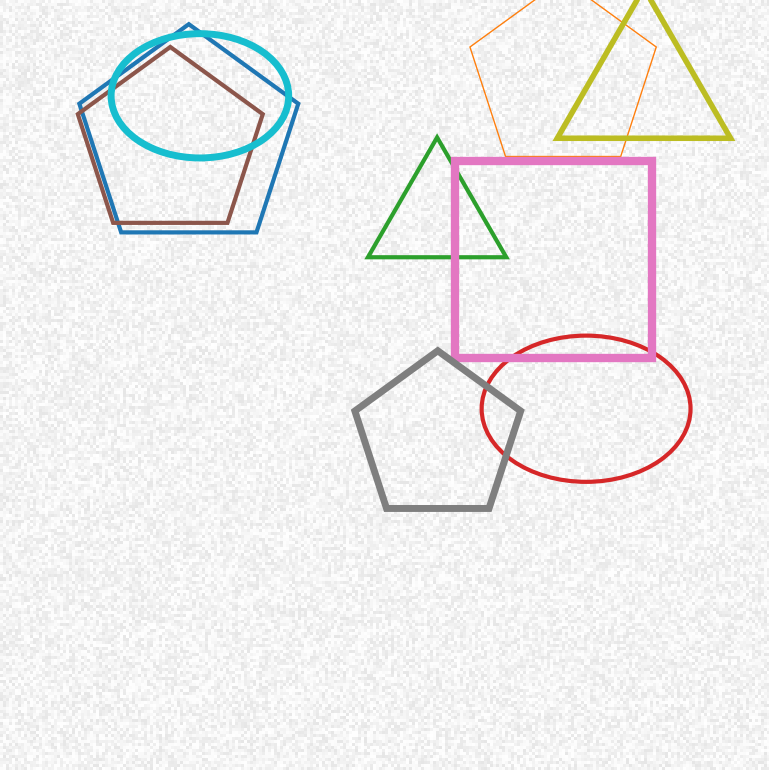[{"shape": "pentagon", "thickness": 1.5, "radius": 0.75, "center": [0.245, 0.819]}, {"shape": "pentagon", "thickness": 0.5, "radius": 0.64, "center": [0.731, 0.9]}, {"shape": "triangle", "thickness": 1.5, "radius": 0.52, "center": [0.568, 0.718]}, {"shape": "oval", "thickness": 1.5, "radius": 0.68, "center": [0.761, 0.469]}, {"shape": "pentagon", "thickness": 1.5, "radius": 0.63, "center": [0.221, 0.813]}, {"shape": "square", "thickness": 3, "radius": 0.64, "center": [0.719, 0.663]}, {"shape": "pentagon", "thickness": 2.5, "radius": 0.57, "center": [0.569, 0.431]}, {"shape": "triangle", "thickness": 2, "radius": 0.65, "center": [0.836, 0.885]}, {"shape": "oval", "thickness": 2.5, "radius": 0.58, "center": [0.26, 0.876]}]